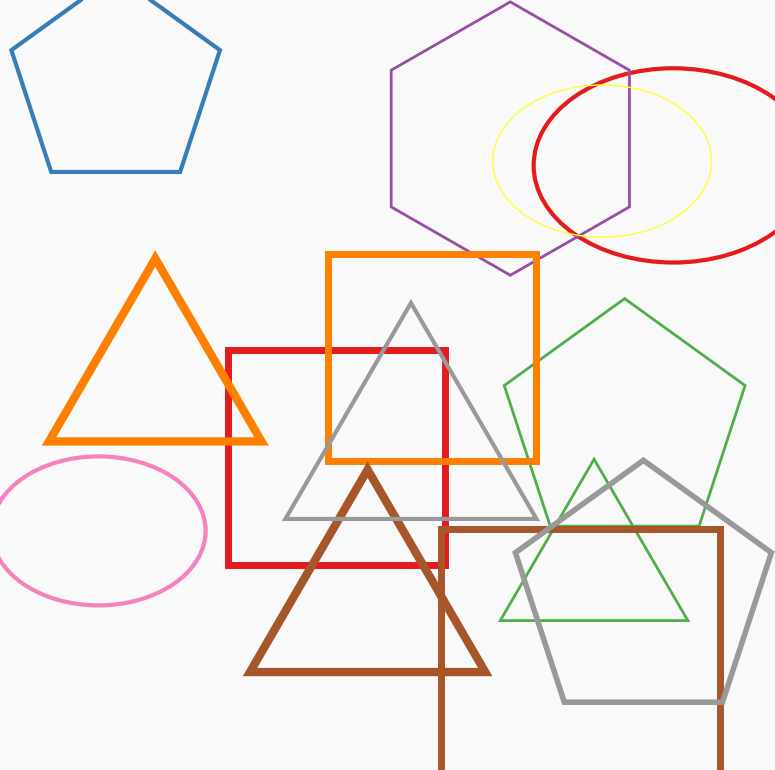[{"shape": "square", "thickness": 2.5, "radius": 0.7, "center": [0.434, 0.406]}, {"shape": "oval", "thickness": 1.5, "radius": 0.9, "center": [0.869, 0.785]}, {"shape": "pentagon", "thickness": 1.5, "radius": 0.71, "center": [0.149, 0.891]}, {"shape": "triangle", "thickness": 1, "radius": 0.7, "center": [0.767, 0.264]}, {"shape": "pentagon", "thickness": 1, "radius": 0.82, "center": [0.806, 0.449]}, {"shape": "hexagon", "thickness": 1, "radius": 0.89, "center": [0.658, 0.82]}, {"shape": "triangle", "thickness": 3, "radius": 0.79, "center": [0.2, 0.506]}, {"shape": "square", "thickness": 2.5, "radius": 0.67, "center": [0.557, 0.536]}, {"shape": "oval", "thickness": 0.5, "radius": 0.71, "center": [0.777, 0.791]}, {"shape": "triangle", "thickness": 3, "radius": 0.88, "center": [0.474, 0.215]}, {"shape": "square", "thickness": 2.5, "radius": 0.9, "center": [0.75, 0.134]}, {"shape": "oval", "thickness": 1.5, "radius": 0.69, "center": [0.127, 0.311]}, {"shape": "pentagon", "thickness": 2, "radius": 0.87, "center": [0.83, 0.229]}, {"shape": "triangle", "thickness": 1.5, "radius": 0.94, "center": [0.53, 0.42]}]